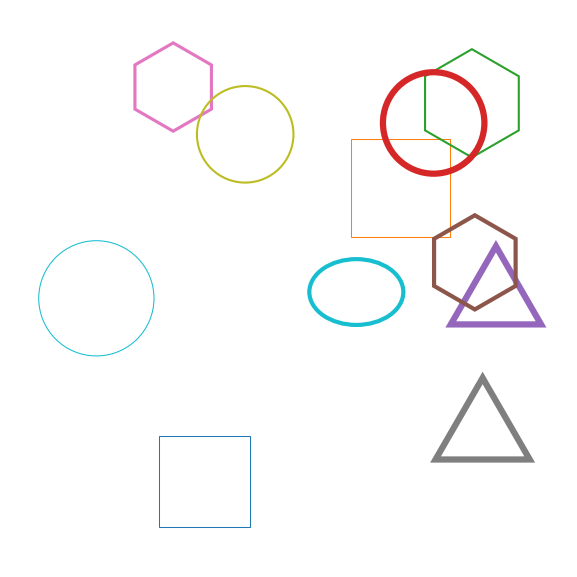[{"shape": "square", "thickness": 0.5, "radius": 0.4, "center": [0.354, 0.165]}, {"shape": "square", "thickness": 0.5, "radius": 0.43, "center": [0.693, 0.674]}, {"shape": "hexagon", "thickness": 1, "radius": 0.47, "center": [0.817, 0.82]}, {"shape": "circle", "thickness": 3, "radius": 0.44, "center": [0.751, 0.786]}, {"shape": "triangle", "thickness": 3, "radius": 0.45, "center": [0.859, 0.483]}, {"shape": "hexagon", "thickness": 2, "radius": 0.41, "center": [0.822, 0.545]}, {"shape": "hexagon", "thickness": 1.5, "radius": 0.38, "center": [0.3, 0.848]}, {"shape": "triangle", "thickness": 3, "radius": 0.47, "center": [0.836, 0.251]}, {"shape": "circle", "thickness": 1, "radius": 0.42, "center": [0.425, 0.767]}, {"shape": "oval", "thickness": 2, "radius": 0.41, "center": [0.617, 0.493]}, {"shape": "circle", "thickness": 0.5, "radius": 0.5, "center": [0.167, 0.483]}]